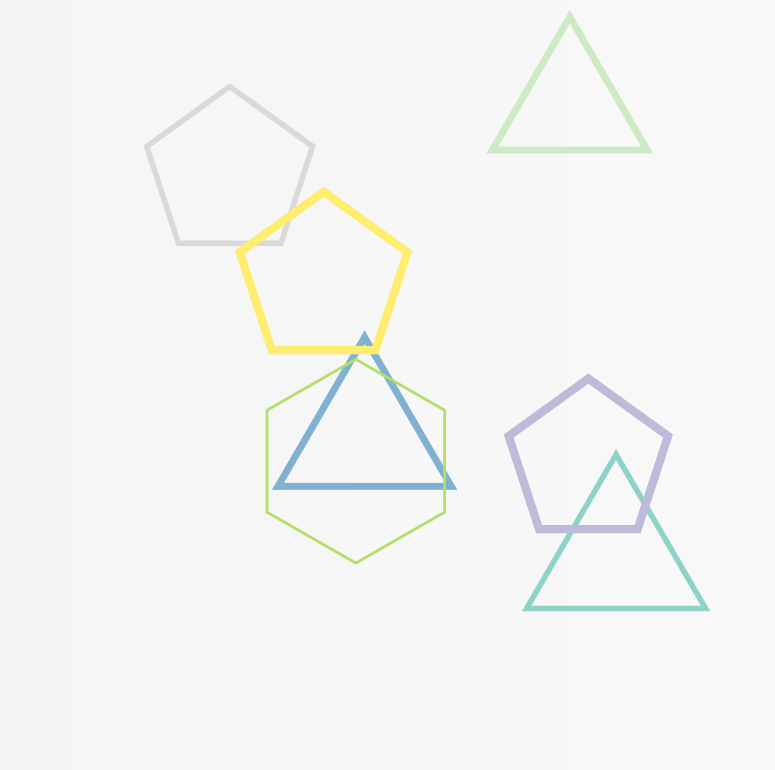[{"shape": "triangle", "thickness": 2, "radius": 0.67, "center": [0.795, 0.276]}, {"shape": "pentagon", "thickness": 3, "radius": 0.54, "center": [0.759, 0.4]}, {"shape": "triangle", "thickness": 2.5, "radius": 0.65, "center": [0.47, 0.433]}, {"shape": "hexagon", "thickness": 1, "radius": 0.66, "center": [0.459, 0.401]}, {"shape": "pentagon", "thickness": 2, "radius": 0.56, "center": [0.296, 0.775]}, {"shape": "triangle", "thickness": 2.5, "radius": 0.58, "center": [0.735, 0.863]}, {"shape": "pentagon", "thickness": 3, "radius": 0.57, "center": [0.418, 0.637]}]